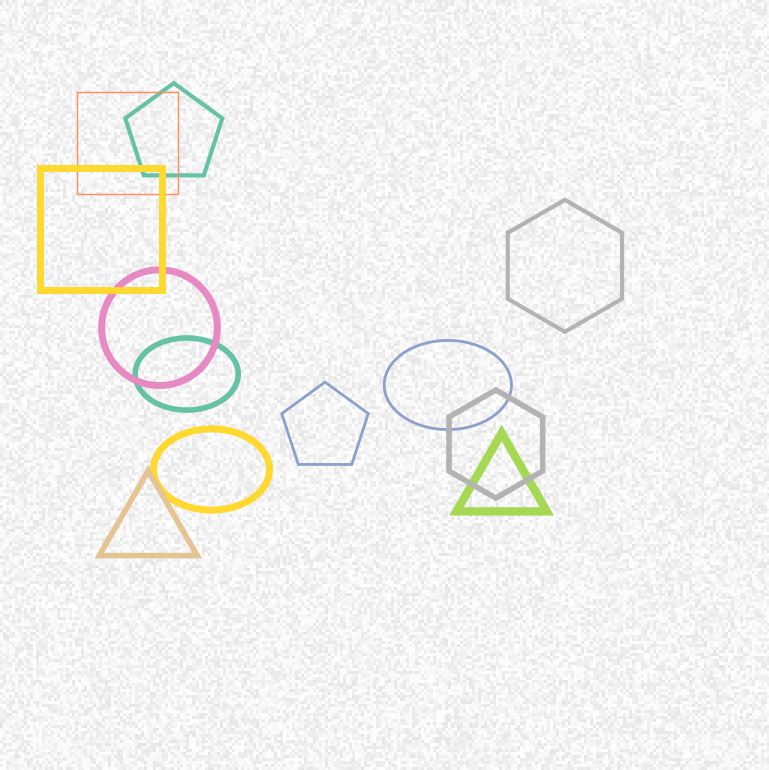[{"shape": "oval", "thickness": 2, "radius": 0.33, "center": [0.242, 0.514]}, {"shape": "pentagon", "thickness": 1.5, "radius": 0.33, "center": [0.226, 0.826]}, {"shape": "square", "thickness": 0.5, "radius": 0.33, "center": [0.165, 0.814]}, {"shape": "pentagon", "thickness": 1, "radius": 0.3, "center": [0.422, 0.445]}, {"shape": "oval", "thickness": 1, "radius": 0.41, "center": [0.582, 0.5]}, {"shape": "circle", "thickness": 2.5, "radius": 0.38, "center": [0.207, 0.574]}, {"shape": "triangle", "thickness": 3, "radius": 0.34, "center": [0.651, 0.37]}, {"shape": "square", "thickness": 2.5, "radius": 0.4, "center": [0.131, 0.703]}, {"shape": "oval", "thickness": 2.5, "radius": 0.38, "center": [0.275, 0.39]}, {"shape": "triangle", "thickness": 2, "radius": 0.37, "center": [0.193, 0.315]}, {"shape": "hexagon", "thickness": 1.5, "radius": 0.43, "center": [0.734, 0.655]}, {"shape": "hexagon", "thickness": 2, "radius": 0.35, "center": [0.644, 0.423]}]